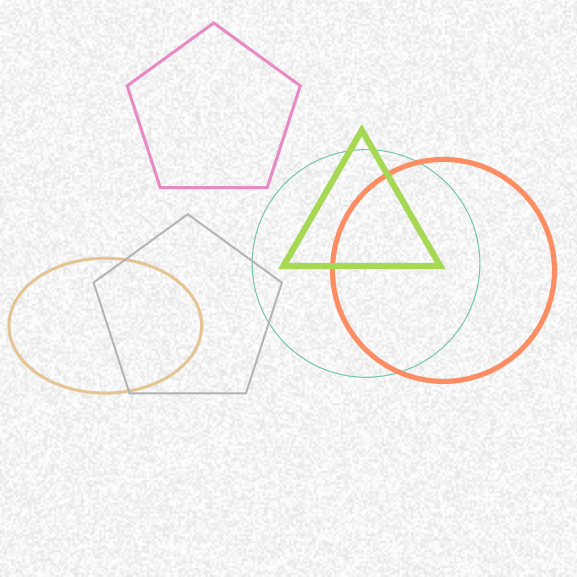[{"shape": "circle", "thickness": 0.5, "radius": 0.99, "center": [0.634, 0.543]}, {"shape": "circle", "thickness": 2.5, "radius": 0.96, "center": [0.768, 0.531]}, {"shape": "pentagon", "thickness": 1.5, "radius": 0.79, "center": [0.37, 0.802]}, {"shape": "triangle", "thickness": 3, "radius": 0.78, "center": [0.626, 0.617]}, {"shape": "oval", "thickness": 1.5, "radius": 0.83, "center": [0.182, 0.435]}, {"shape": "pentagon", "thickness": 1, "radius": 0.86, "center": [0.325, 0.457]}]